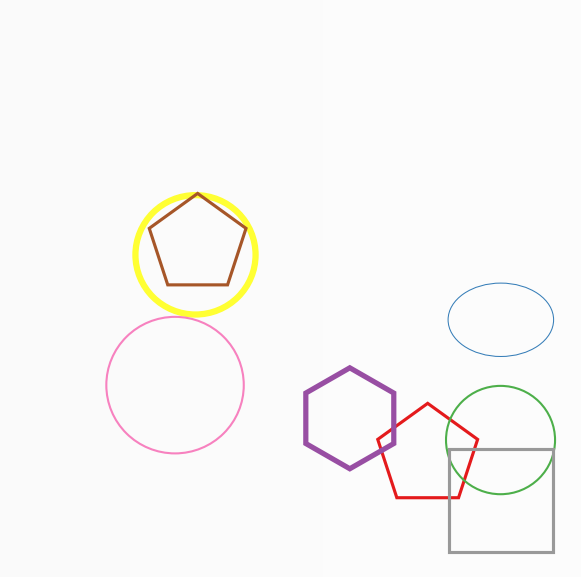[{"shape": "pentagon", "thickness": 1.5, "radius": 0.45, "center": [0.736, 0.21]}, {"shape": "oval", "thickness": 0.5, "radius": 0.45, "center": [0.862, 0.445]}, {"shape": "circle", "thickness": 1, "radius": 0.47, "center": [0.861, 0.237]}, {"shape": "hexagon", "thickness": 2.5, "radius": 0.44, "center": [0.602, 0.275]}, {"shape": "circle", "thickness": 3, "radius": 0.52, "center": [0.336, 0.558]}, {"shape": "pentagon", "thickness": 1.5, "radius": 0.44, "center": [0.34, 0.577]}, {"shape": "circle", "thickness": 1, "radius": 0.59, "center": [0.301, 0.332]}, {"shape": "square", "thickness": 1.5, "radius": 0.45, "center": [0.862, 0.132]}]